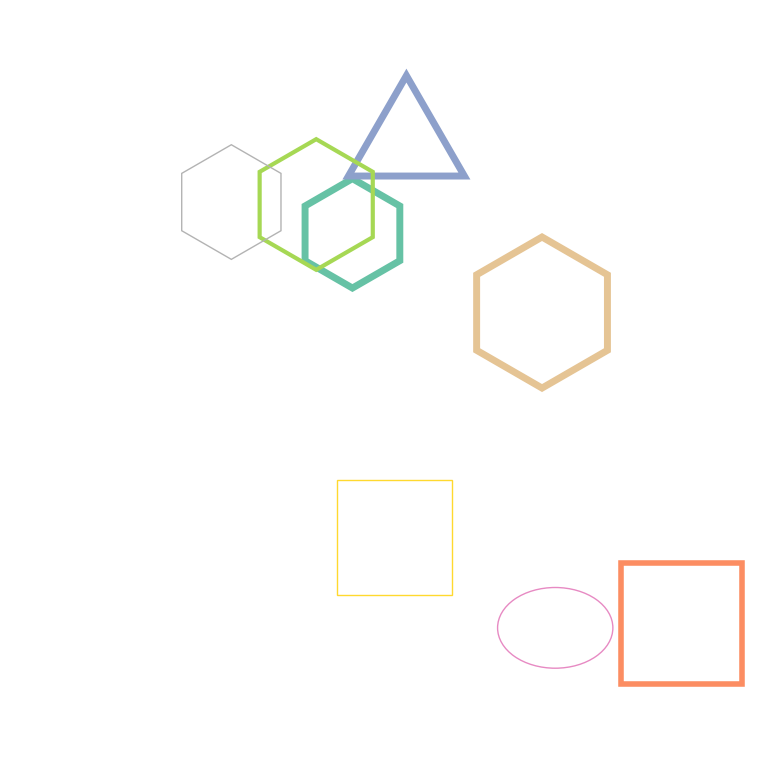[{"shape": "hexagon", "thickness": 2.5, "radius": 0.36, "center": [0.458, 0.697]}, {"shape": "square", "thickness": 2, "radius": 0.39, "center": [0.885, 0.19]}, {"shape": "triangle", "thickness": 2.5, "radius": 0.43, "center": [0.528, 0.815]}, {"shape": "oval", "thickness": 0.5, "radius": 0.37, "center": [0.721, 0.185]}, {"shape": "hexagon", "thickness": 1.5, "radius": 0.42, "center": [0.411, 0.734]}, {"shape": "square", "thickness": 0.5, "radius": 0.37, "center": [0.512, 0.302]}, {"shape": "hexagon", "thickness": 2.5, "radius": 0.49, "center": [0.704, 0.594]}, {"shape": "hexagon", "thickness": 0.5, "radius": 0.37, "center": [0.3, 0.738]}]